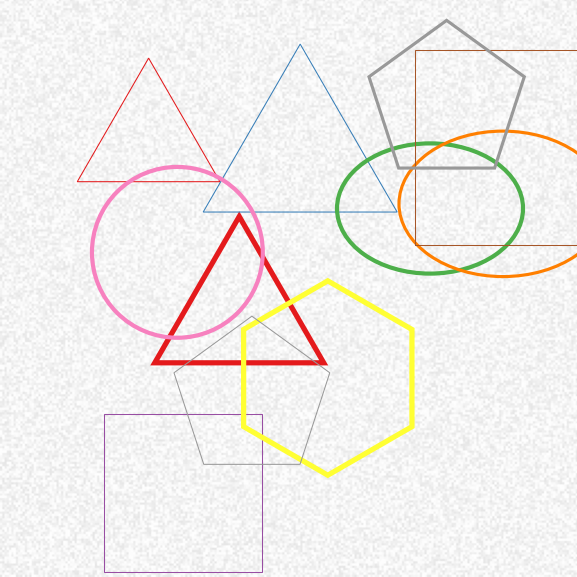[{"shape": "triangle", "thickness": 0.5, "radius": 0.71, "center": [0.257, 0.756]}, {"shape": "triangle", "thickness": 2.5, "radius": 0.84, "center": [0.414, 0.455]}, {"shape": "triangle", "thickness": 0.5, "radius": 0.97, "center": [0.52, 0.729]}, {"shape": "oval", "thickness": 2, "radius": 0.81, "center": [0.745, 0.638]}, {"shape": "square", "thickness": 0.5, "radius": 0.68, "center": [0.316, 0.145]}, {"shape": "oval", "thickness": 1.5, "radius": 0.9, "center": [0.871, 0.646]}, {"shape": "hexagon", "thickness": 2.5, "radius": 0.84, "center": [0.568, 0.345]}, {"shape": "square", "thickness": 0.5, "radius": 0.84, "center": [0.887, 0.744]}, {"shape": "circle", "thickness": 2, "radius": 0.74, "center": [0.307, 0.562]}, {"shape": "pentagon", "thickness": 0.5, "radius": 0.71, "center": [0.436, 0.31]}, {"shape": "pentagon", "thickness": 1.5, "radius": 0.71, "center": [0.773, 0.822]}]